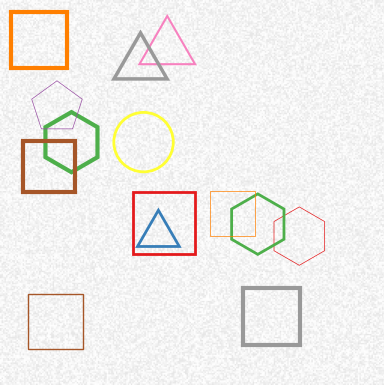[{"shape": "square", "thickness": 2, "radius": 0.4, "center": [0.426, 0.42]}, {"shape": "hexagon", "thickness": 0.5, "radius": 0.38, "center": [0.777, 0.387]}, {"shape": "triangle", "thickness": 2, "radius": 0.31, "center": [0.411, 0.391]}, {"shape": "hexagon", "thickness": 3, "radius": 0.39, "center": [0.186, 0.631]}, {"shape": "hexagon", "thickness": 2, "radius": 0.39, "center": [0.67, 0.418]}, {"shape": "pentagon", "thickness": 0.5, "radius": 0.34, "center": [0.148, 0.721]}, {"shape": "square", "thickness": 3, "radius": 0.37, "center": [0.1, 0.896]}, {"shape": "square", "thickness": 0.5, "radius": 0.29, "center": [0.603, 0.446]}, {"shape": "circle", "thickness": 2, "radius": 0.39, "center": [0.373, 0.631]}, {"shape": "square", "thickness": 1, "radius": 0.36, "center": [0.145, 0.164]}, {"shape": "square", "thickness": 3, "radius": 0.33, "center": [0.127, 0.567]}, {"shape": "triangle", "thickness": 1.5, "radius": 0.42, "center": [0.434, 0.875]}, {"shape": "square", "thickness": 3, "radius": 0.37, "center": [0.706, 0.178]}, {"shape": "triangle", "thickness": 2.5, "radius": 0.4, "center": [0.365, 0.835]}]